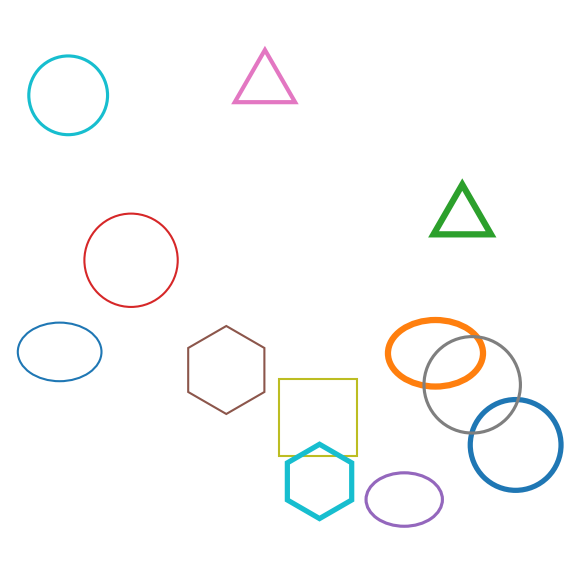[{"shape": "oval", "thickness": 1, "radius": 0.36, "center": [0.103, 0.39]}, {"shape": "circle", "thickness": 2.5, "radius": 0.39, "center": [0.893, 0.229]}, {"shape": "oval", "thickness": 3, "radius": 0.41, "center": [0.754, 0.387]}, {"shape": "triangle", "thickness": 3, "radius": 0.29, "center": [0.8, 0.622]}, {"shape": "circle", "thickness": 1, "radius": 0.4, "center": [0.227, 0.548]}, {"shape": "oval", "thickness": 1.5, "radius": 0.33, "center": [0.7, 0.134]}, {"shape": "hexagon", "thickness": 1, "radius": 0.38, "center": [0.392, 0.358]}, {"shape": "triangle", "thickness": 2, "radius": 0.3, "center": [0.459, 0.852]}, {"shape": "circle", "thickness": 1.5, "radius": 0.42, "center": [0.818, 0.333]}, {"shape": "square", "thickness": 1, "radius": 0.34, "center": [0.551, 0.276]}, {"shape": "hexagon", "thickness": 2.5, "radius": 0.32, "center": [0.553, 0.166]}, {"shape": "circle", "thickness": 1.5, "radius": 0.34, "center": [0.118, 0.834]}]